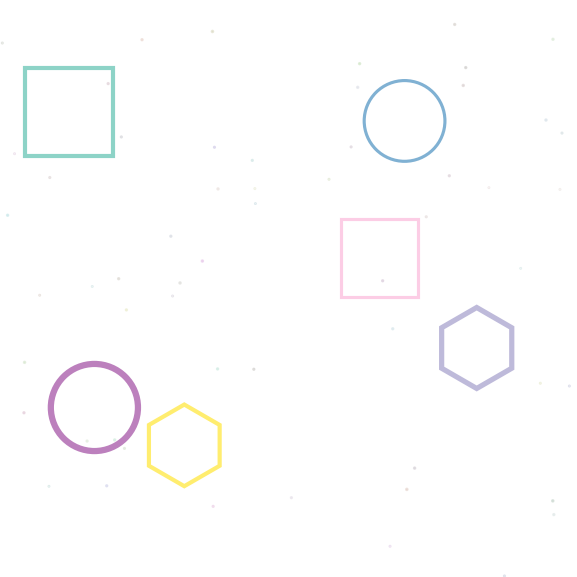[{"shape": "square", "thickness": 2, "radius": 0.38, "center": [0.119, 0.805]}, {"shape": "hexagon", "thickness": 2.5, "radius": 0.35, "center": [0.825, 0.397]}, {"shape": "circle", "thickness": 1.5, "radius": 0.35, "center": [0.701, 0.79]}, {"shape": "square", "thickness": 1.5, "radius": 0.34, "center": [0.658, 0.552]}, {"shape": "circle", "thickness": 3, "radius": 0.38, "center": [0.163, 0.294]}, {"shape": "hexagon", "thickness": 2, "radius": 0.35, "center": [0.319, 0.228]}]